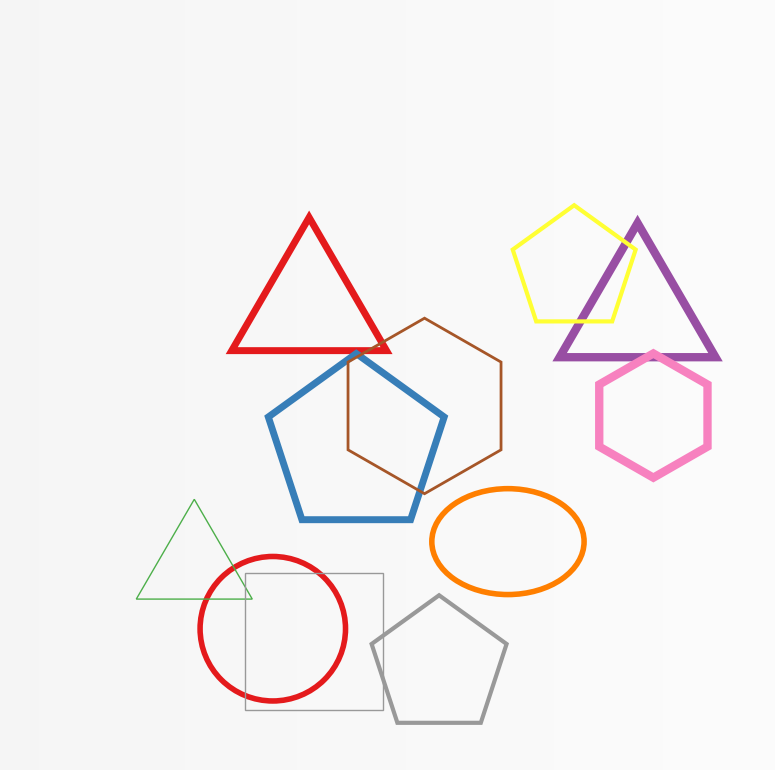[{"shape": "triangle", "thickness": 2.5, "radius": 0.58, "center": [0.399, 0.602]}, {"shape": "circle", "thickness": 2, "radius": 0.47, "center": [0.352, 0.183]}, {"shape": "pentagon", "thickness": 2.5, "radius": 0.6, "center": [0.46, 0.422]}, {"shape": "triangle", "thickness": 0.5, "radius": 0.43, "center": [0.251, 0.265]}, {"shape": "triangle", "thickness": 3, "radius": 0.58, "center": [0.823, 0.594]}, {"shape": "oval", "thickness": 2, "radius": 0.49, "center": [0.655, 0.297]}, {"shape": "pentagon", "thickness": 1.5, "radius": 0.42, "center": [0.741, 0.65]}, {"shape": "hexagon", "thickness": 1, "radius": 0.57, "center": [0.548, 0.473]}, {"shape": "hexagon", "thickness": 3, "radius": 0.4, "center": [0.843, 0.46]}, {"shape": "pentagon", "thickness": 1.5, "radius": 0.46, "center": [0.567, 0.135]}, {"shape": "square", "thickness": 0.5, "radius": 0.44, "center": [0.405, 0.167]}]